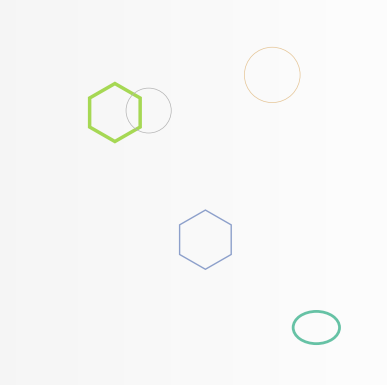[{"shape": "oval", "thickness": 2, "radius": 0.3, "center": [0.816, 0.149]}, {"shape": "hexagon", "thickness": 1, "radius": 0.38, "center": [0.53, 0.377]}, {"shape": "hexagon", "thickness": 2.5, "radius": 0.38, "center": [0.297, 0.708]}, {"shape": "circle", "thickness": 0.5, "radius": 0.36, "center": [0.703, 0.805]}, {"shape": "circle", "thickness": 0.5, "radius": 0.29, "center": [0.384, 0.713]}]